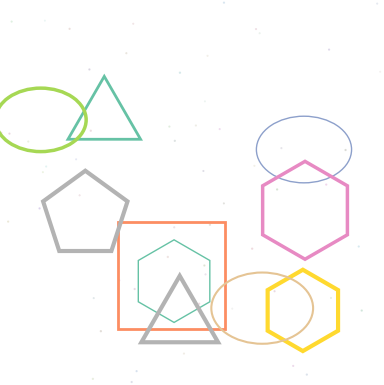[{"shape": "triangle", "thickness": 2, "radius": 0.54, "center": [0.271, 0.693]}, {"shape": "hexagon", "thickness": 1, "radius": 0.54, "center": [0.452, 0.27]}, {"shape": "square", "thickness": 2, "radius": 0.69, "center": [0.445, 0.285]}, {"shape": "oval", "thickness": 1, "radius": 0.62, "center": [0.79, 0.612]}, {"shape": "hexagon", "thickness": 2.5, "radius": 0.64, "center": [0.792, 0.454]}, {"shape": "oval", "thickness": 2.5, "radius": 0.59, "center": [0.106, 0.689]}, {"shape": "hexagon", "thickness": 3, "radius": 0.53, "center": [0.787, 0.194]}, {"shape": "oval", "thickness": 1.5, "radius": 0.66, "center": [0.681, 0.2]}, {"shape": "pentagon", "thickness": 3, "radius": 0.58, "center": [0.222, 0.441]}, {"shape": "triangle", "thickness": 3, "radius": 0.57, "center": [0.467, 0.169]}]